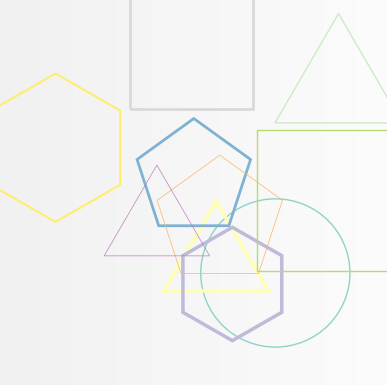[{"shape": "circle", "thickness": 1, "radius": 0.96, "center": [0.711, 0.291]}, {"shape": "triangle", "thickness": 2.5, "radius": 0.78, "center": [0.558, 0.322]}, {"shape": "hexagon", "thickness": 2.5, "radius": 0.74, "center": [0.6, 0.262]}, {"shape": "pentagon", "thickness": 2, "radius": 0.77, "center": [0.5, 0.538]}, {"shape": "pentagon", "thickness": 0.5, "radius": 0.85, "center": [0.567, 0.427]}, {"shape": "square", "thickness": 1, "radius": 0.92, "center": [0.846, 0.479]}, {"shape": "square", "thickness": 2, "radius": 0.79, "center": [0.495, 0.875]}, {"shape": "triangle", "thickness": 0.5, "radius": 0.79, "center": [0.405, 0.414]}, {"shape": "triangle", "thickness": 1, "radius": 0.95, "center": [0.874, 0.775]}, {"shape": "hexagon", "thickness": 1.5, "radius": 0.96, "center": [0.143, 0.616]}]